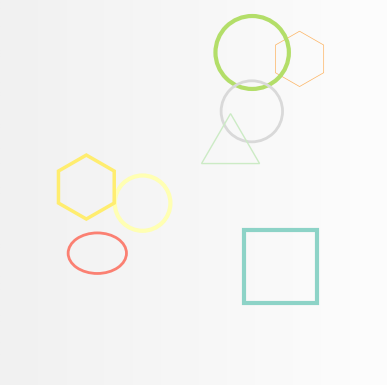[{"shape": "square", "thickness": 3, "radius": 0.47, "center": [0.724, 0.308]}, {"shape": "circle", "thickness": 3, "radius": 0.36, "center": [0.368, 0.472]}, {"shape": "oval", "thickness": 2, "radius": 0.38, "center": [0.251, 0.342]}, {"shape": "hexagon", "thickness": 0.5, "radius": 0.36, "center": [0.773, 0.847]}, {"shape": "circle", "thickness": 3, "radius": 0.47, "center": [0.651, 0.864]}, {"shape": "circle", "thickness": 2, "radius": 0.4, "center": [0.65, 0.711]}, {"shape": "triangle", "thickness": 1, "radius": 0.43, "center": [0.595, 0.618]}, {"shape": "hexagon", "thickness": 2.5, "radius": 0.42, "center": [0.223, 0.514]}]